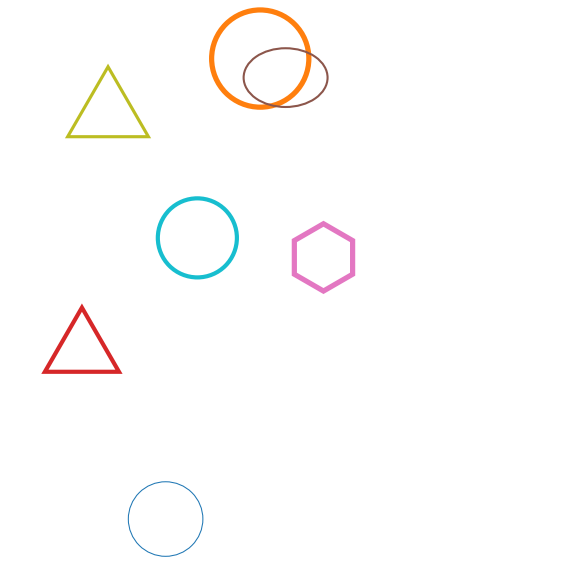[{"shape": "circle", "thickness": 0.5, "radius": 0.32, "center": [0.287, 0.1]}, {"shape": "circle", "thickness": 2.5, "radius": 0.42, "center": [0.451, 0.898]}, {"shape": "triangle", "thickness": 2, "radius": 0.37, "center": [0.142, 0.392]}, {"shape": "oval", "thickness": 1, "radius": 0.36, "center": [0.495, 0.865]}, {"shape": "hexagon", "thickness": 2.5, "radius": 0.29, "center": [0.56, 0.553]}, {"shape": "triangle", "thickness": 1.5, "radius": 0.4, "center": [0.187, 0.803]}, {"shape": "circle", "thickness": 2, "radius": 0.34, "center": [0.342, 0.587]}]